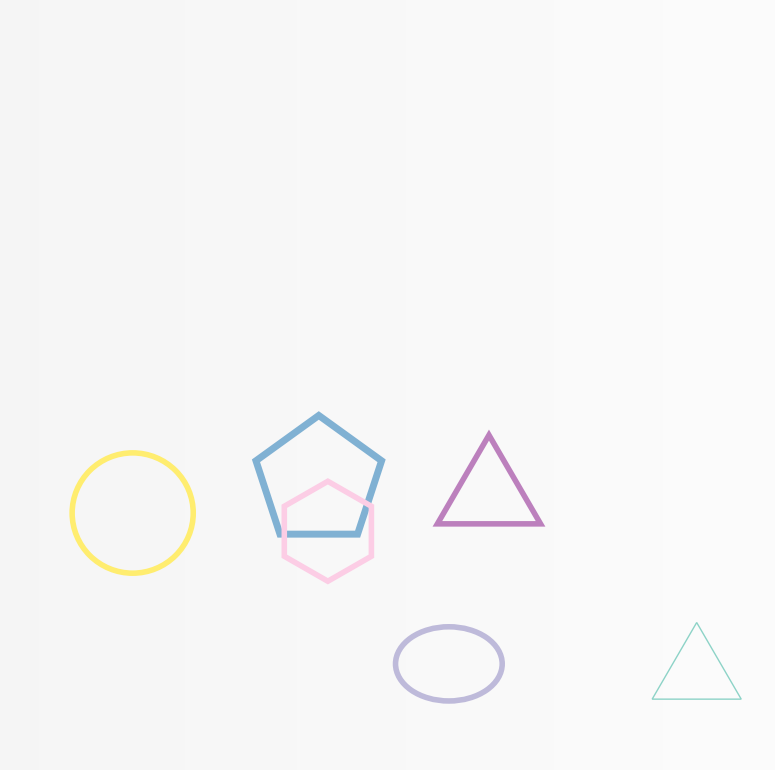[{"shape": "triangle", "thickness": 0.5, "radius": 0.33, "center": [0.899, 0.125]}, {"shape": "oval", "thickness": 2, "radius": 0.34, "center": [0.579, 0.138]}, {"shape": "pentagon", "thickness": 2.5, "radius": 0.43, "center": [0.411, 0.375]}, {"shape": "hexagon", "thickness": 2, "radius": 0.32, "center": [0.423, 0.31]}, {"shape": "triangle", "thickness": 2, "radius": 0.38, "center": [0.631, 0.358]}, {"shape": "circle", "thickness": 2, "radius": 0.39, "center": [0.171, 0.334]}]